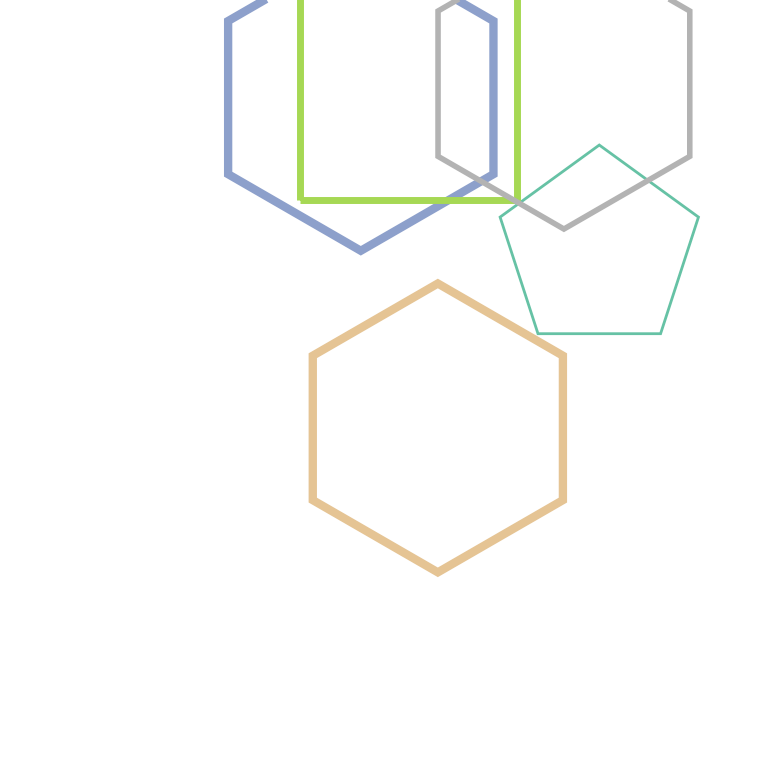[{"shape": "pentagon", "thickness": 1, "radius": 0.68, "center": [0.778, 0.676]}, {"shape": "hexagon", "thickness": 3, "radius": 0.99, "center": [0.469, 0.873]}, {"shape": "square", "thickness": 2.5, "radius": 0.7, "center": [0.53, 0.881]}, {"shape": "hexagon", "thickness": 3, "radius": 0.94, "center": [0.569, 0.444]}, {"shape": "hexagon", "thickness": 2, "radius": 0.94, "center": [0.732, 0.891]}]